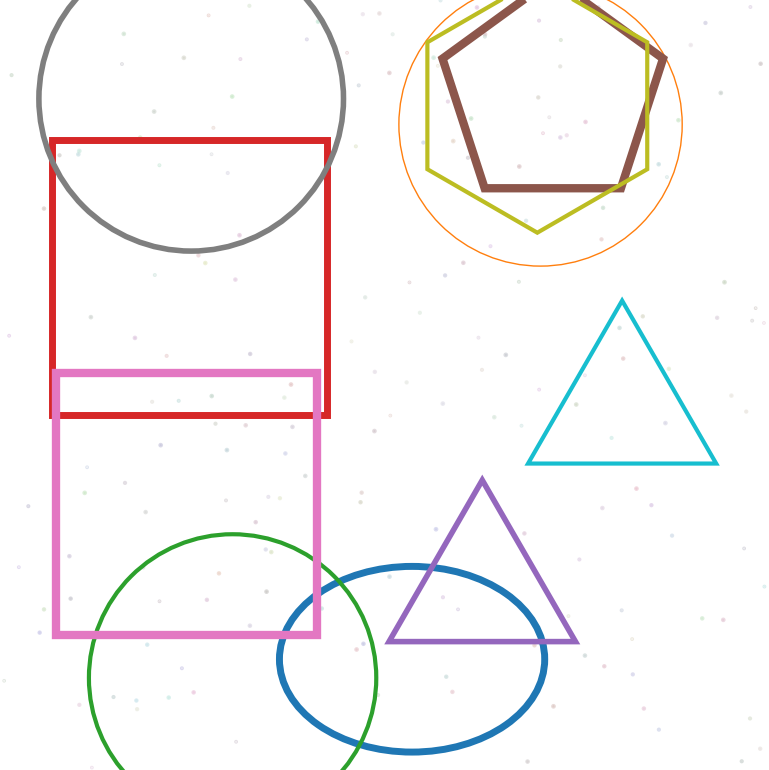[{"shape": "oval", "thickness": 2.5, "radius": 0.86, "center": [0.535, 0.144]}, {"shape": "circle", "thickness": 0.5, "radius": 0.92, "center": [0.702, 0.838]}, {"shape": "circle", "thickness": 1.5, "radius": 0.93, "center": [0.302, 0.12]}, {"shape": "square", "thickness": 2.5, "radius": 0.89, "center": [0.247, 0.639]}, {"shape": "triangle", "thickness": 2, "radius": 0.7, "center": [0.626, 0.237]}, {"shape": "pentagon", "thickness": 3, "radius": 0.75, "center": [0.718, 0.877]}, {"shape": "square", "thickness": 3, "radius": 0.85, "center": [0.242, 0.345]}, {"shape": "circle", "thickness": 2, "radius": 0.99, "center": [0.248, 0.872]}, {"shape": "hexagon", "thickness": 1.5, "radius": 0.82, "center": [0.698, 0.863]}, {"shape": "triangle", "thickness": 1.5, "radius": 0.71, "center": [0.808, 0.469]}]